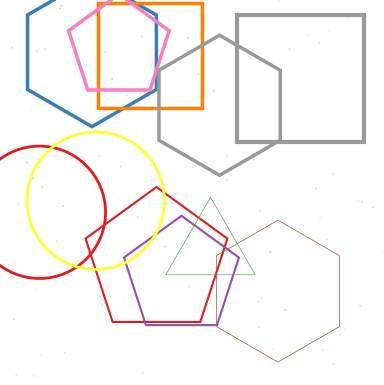[{"shape": "circle", "thickness": 2, "radius": 0.86, "center": [0.102, 0.449]}, {"shape": "pentagon", "thickness": 1.5, "radius": 0.97, "center": [0.406, 0.32]}, {"shape": "hexagon", "thickness": 2.5, "radius": 0.97, "center": [0.239, 0.864]}, {"shape": "triangle", "thickness": 0.5, "radius": 0.67, "center": [0.547, 0.353]}, {"shape": "pentagon", "thickness": 1.5, "radius": 0.78, "center": [0.471, 0.283]}, {"shape": "square", "thickness": 2.5, "radius": 0.68, "center": [0.389, 0.856]}, {"shape": "circle", "thickness": 2, "radius": 0.89, "center": [0.249, 0.479]}, {"shape": "hexagon", "thickness": 0.5, "radius": 0.92, "center": [0.722, 0.244]}, {"shape": "pentagon", "thickness": 2.5, "radius": 0.69, "center": [0.309, 0.878]}, {"shape": "hexagon", "thickness": 2.5, "radius": 0.91, "center": [0.57, 0.727]}, {"shape": "square", "thickness": 3, "radius": 0.82, "center": [0.781, 0.796]}]